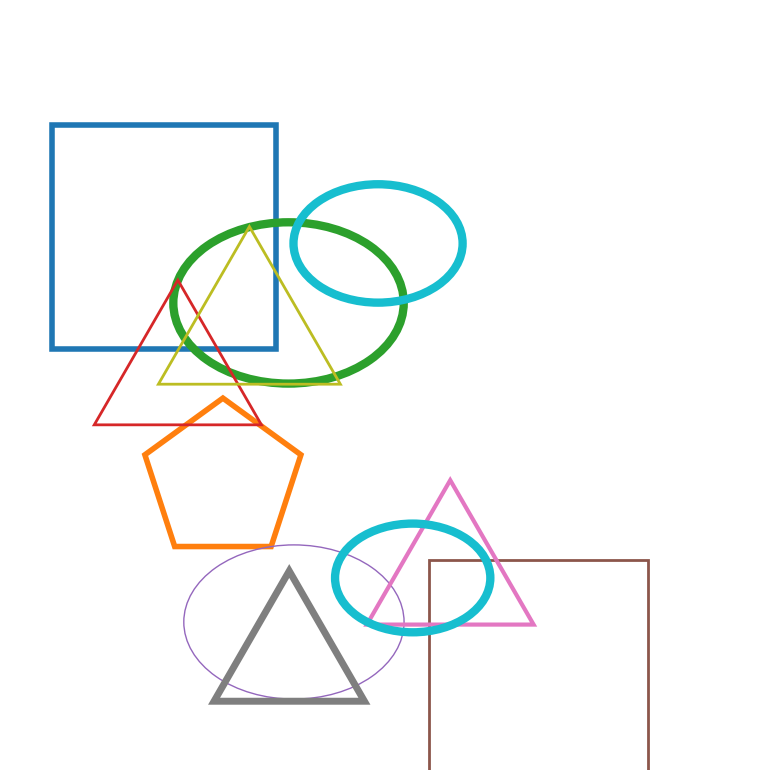[{"shape": "square", "thickness": 2, "radius": 0.73, "center": [0.213, 0.692]}, {"shape": "pentagon", "thickness": 2, "radius": 0.53, "center": [0.289, 0.376]}, {"shape": "oval", "thickness": 3, "radius": 0.75, "center": [0.375, 0.607]}, {"shape": "triangle", "thickness": 1, "radius": 0.63, "center": [0.231, 0.511]}, {"shape": "oval", "thickness": 0.5, "radius": 0.72, "center": [0.382, 0.192]}, {"shape": "square", "thickness": 1, "radius": 0.71, "center": [0.699, 0.13]}, {"shape": "triangle", "thickness": 1.5, "radius": 0.63, "center": [0.585, 0.251]}, {"shape": "triangle", "thickness": 2.5, "radius": 0.56, "center": [0.376, 0.146]}, {"shape": "triangle", "thickness": 1, "radius": 0.68, "center": [0.324, 0.569]}, {"shape": "oval", "thickness": 3, "radius": 0.55, "center": [0.491, 0.684]}, {"shape": "oval", "thickness": 3, "radius": 0.5, "center": [0.536, 0.249]}]